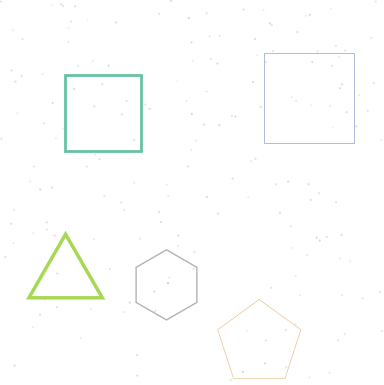[{"shape": "square", "thickness": 2, "radius": 0.49, "center": [0.268, 0.707]}, {"shape": "square", "thickness": 0.5, "radius": 0.58, "center": [0.802, 0.745]}, {"shape": "triangle", "thickness": 2.5, "radius": 0.55, "center": [0.17, 0.282]}, {"shape": "pentagon", "thickness": 0.5, "radius": 0.57, "center": [0.673, 0.109]}, {"shape": "hexagon", "thickness": 1, "radius": 0.46, "center": [0.432, 0.26]}]